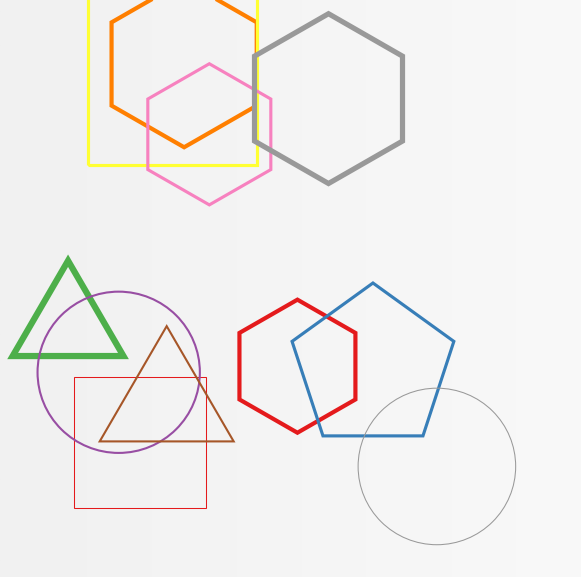[{"shape": "square", "thickness": 0.5, "radius": 0.57, "center": [0.241, 0.233]}, {"shape": "hexagon", "thickness": 2, "radius": 0.58, "center": [0.512, 0.365]}, {"shape": "pentagon", "thickness": 1.5, "radius": 0.73, "center": [0.642, 0.363]}, {"shape": "triangle", "thickness": 3, "radius": 0.55, "center": [0.117, 0.438]}, {"shape": "circle", "thickness": 1, "radius": 0.7, "center": [0.204, 0.354]}, {"shape": "hexagon", "thickness": 2, "radius": 0.72, "center": [0.317, 0.888]}, {"shape": "square", "thickness": 1.5, "radius": 0.73, "center": [0.298, 0.858]}, {"shape": "triangle", "thickness": 1, "radius": 0.67, "center": [0.287, 0.301]}, {"shape": "hexagon", "thickness": 1.5, "radius": 0.61, "center": [0.36, 0.767]}, {"shape": "circle", "thickness": 0.5, "radius": 0.68, "center": [0.752, 0.191]}, {"shape": "hexagon", "thickness": 2.5, "radius": 0.74, "center": [0.565, 0.828]}]